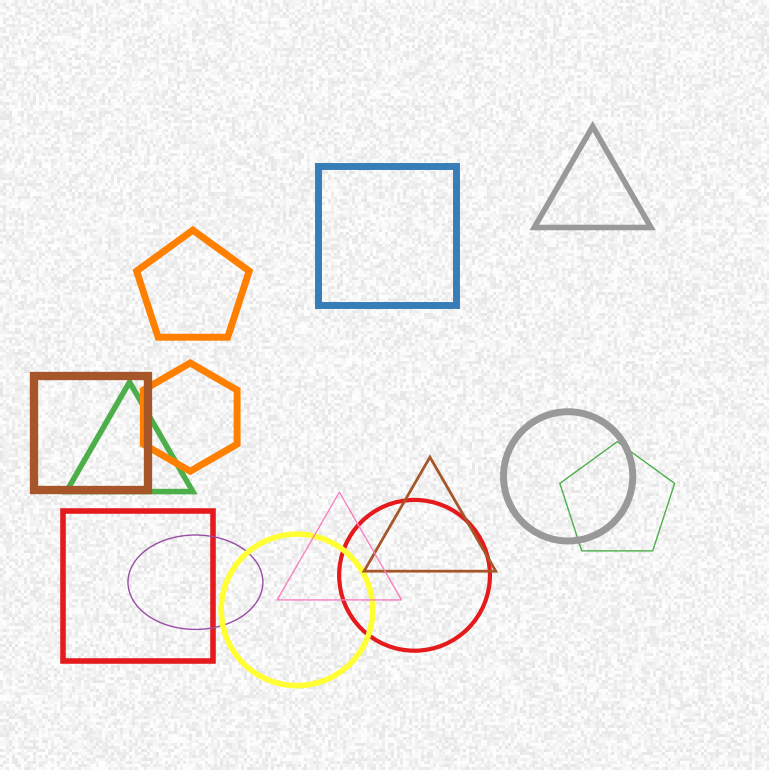[{"shape": "square", "thickness": 2, "radius": 0.49, "center": [0.179, 0.239]}, {"shape": "circle", "thickness": 1.5, "radius": 0.49, "center": [0.538, 0.253]}, {"shape": "square", "thickness": 2.5, "radius": 0.45, "center": [0.503, 0.694]}, {"shape": "pentagon", "thickness": 0.5, "radius": 0.39, "center": [0.802, 0.348]}, {"shape": "triangle", "thickness": 2, "radius": 0.47, "center": [0.168, 0.409]}, {"shape": "oval", "thickness": 0.5, "radius": 0.44, "center": [0.254, 0.244]}, {"shape": "pentagon", "thickness": 2.5, "radius": 0.38, "center": [0.251, 0.624]}, {"shape": "hexagon", "thickness": 2.5, "radius": 0.35, "center": [0.247, 0.458]}, {"shape": "circle", "thickness": 2, "radius": 0.49, "center": [0.386, 0.208]}, {"shape": "square", "thickness": 3, "radius": 0.37, "center": [0.119, 0.437]}, {"shape": "triangle", "thickness": 1, "radius": 0.49, "center": [0.558, 0.308]}, {"shape": "triangle", "thickness": 0.5, "radius": 0.47, "center": [0.441, 0.268]}, {"shape": "triangle", "thickness": 2, "radius": 0.44, "center": [0.77, 0.748]}, {"shape": "circle", "thickness": 2.5, "radius": 0.42, "center": [0.738, 0.381]}]